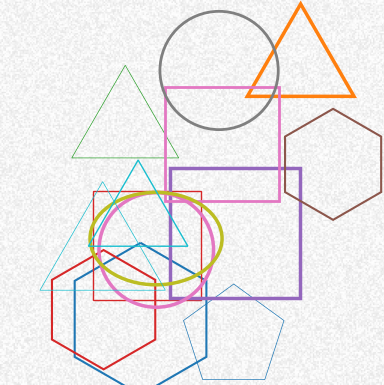[{"shape": "pentagon", "thickness": 0.5, "radius": 0.69, "center": [0.607, 0.125]}, {"shape": "hexagon", "thickness": 1.5, "radius": 0.99, "center": [0.365, 0.172]}, {"shape": "triangle", "thickness": 2.5, "radius": 0.8, "center": [0.781, 0.83]}, {"shape": "triangle", "thickness": 0.5, "radius": 0.8, "center": [0.325, 0.67]}, {"shape": "square", "thickness": 1, "radius": 0.7, "center": [0.382, 0.362]}, {"shape": "hexagon", "thickness": 1.5, "radius": 0.77, "center": [0.269, 0.196]}, {"shape": "square", "thickness": 2.5, "radius": 0.84, "center": [0.61, 0.396]}, {"shape": "hexagon", "thickness": 1.5, "radius": 0.72, "center": [0.865, 0.573]}, {"shape": "circle", "thickness": 2.5, "radius": 0.74, "center": [0.406, 0.351]}, {"shape": "square", "thickness": 2, "radius": 0.74, "center": [0.577, 0.626]}, {"shape": "circle", "thickness": 2, "radius": 0.77, "center": [0.569, 0.817]}, {"shape": "oval", "thickness": 2.5, "radius": 0.86, "center": [0.405, 0.38]}, {"shape": "triangle", "thickness": 1, "radius": 0.75, "center": [0.359, 0.435]}, {"shape": "triangle", "thickness": 0.5, "radius": 0.94, "center": [0.267, 0.34]}]